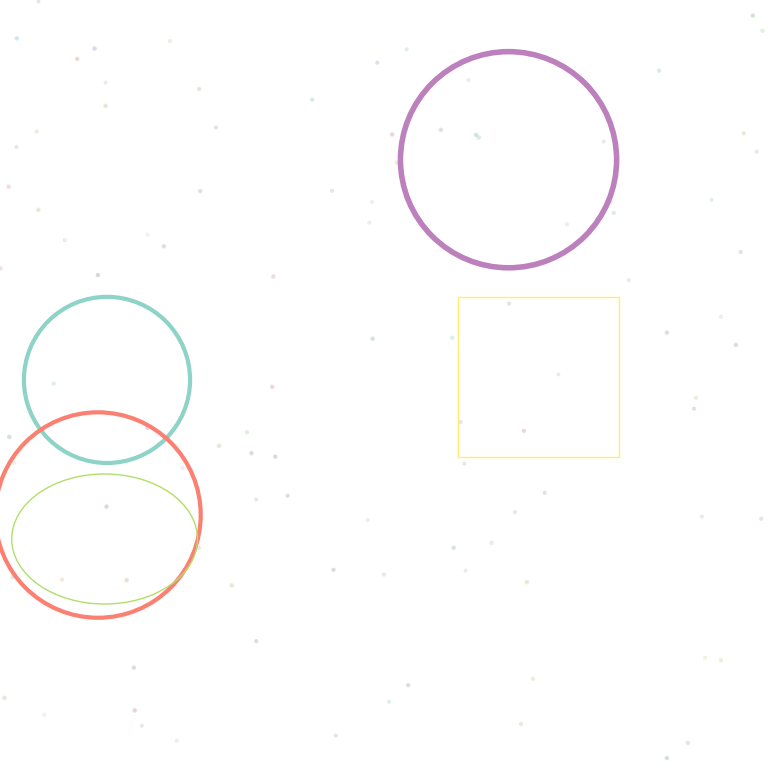[{"shape": "circle", "thickness": 1.5, "radius": 0.54, "center": [0.139, 0.507]}, {"shape": "circle", "thickness": 1.5, "radius": 0.67, "center": [0.127, 0.331]}, {"shape": "oval", "thickness": 0.5, "radius": 0.6, "center": [0.136, 0.3]}, {"shape": "circle", "thickness": 2, "radius": 0.7, "center": [0.66, 0.793]}, {"shape": "square", "thickness": 0.5, "radius": 0.52, "center": [0.7, 0.51]}]